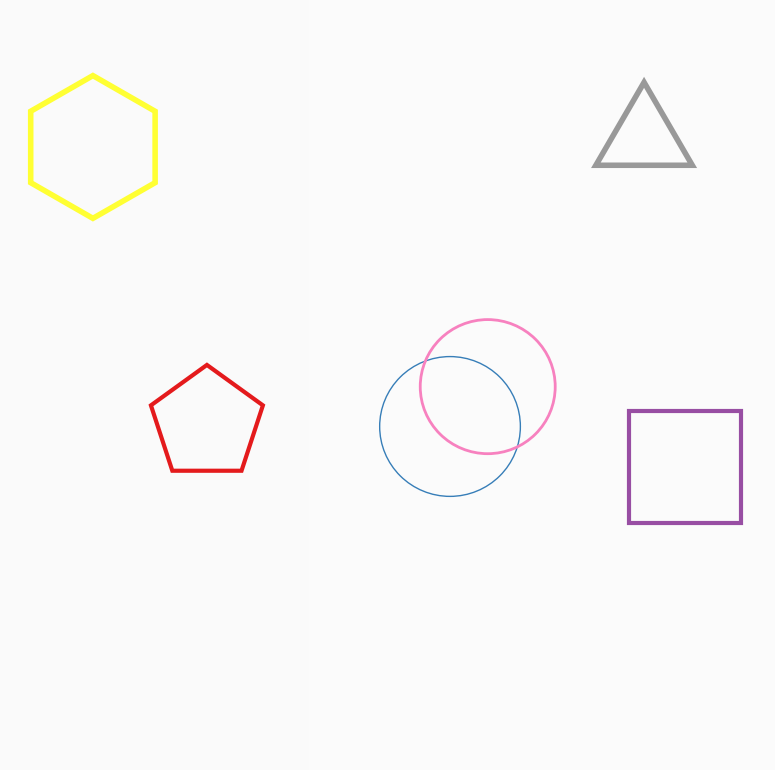[{"shape": "pentagon", "thickness": 1.5, "radius": 0.38, "center": [0.267, 0.45]}, {"shape": "circle", "thickness": 0.5, "radius": 0.45, "center": [0.581, 0.446]}, {"shape": "square", "thickness": 1.5, "radius": 0.36, "center": [0.884, 0.394]}, {"shape": "hexagon", "thickness": 2, "radius": 0.46, "center": [0.12, 0.809]}, {"shape": "circle", "thickness": 1, "radius": 0.44, "center": [0.629, 0.498]}, {"shape": "triangle", "thickness": 2, "radius": 0.36, "center": [0.831, 0.821]}]